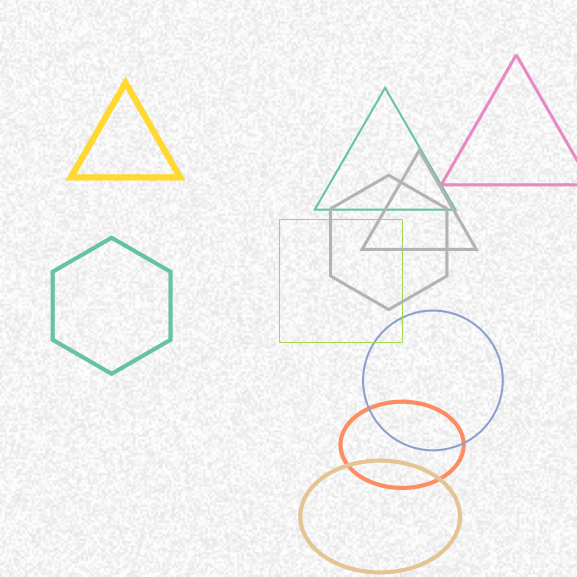[{"shape": "triangle", "thickness": 1, "radius": 0.7, "center": [0.667, 0.706]}, {"shape": "hexagon", "thickness": 2, "radius": 0.59, "center": [0.193, 0.47]}, {"shape": "oval", "thickness": 2, "radius": 0.53, "center": [0.696, 0.229]}, {"shape": "circle", "thickness": 1, "radius": 0.6, "center": [0.75, 0.34]}, {"shape": "triangle", "thickness": 1.5, "radius": 0.75, "center": [0.894, 0.754]}, {"shape": "square", "thickness": 0.5, "radius": 0.53, "center": [0.59, 0.513]}, {"shape": "triangle", "thickness": 3, "radius": 0.55, "center": [0.217, 0.747]}, {"shape": "oval", "thickness": 2, "radius": 0.69, "center": [0.658, 0.105]}, {"shape": "triangle", "thickness": 1.5, "radius": 0.57, "center": [0.726, 0.624]}, {"shape": "hexagon", "thickness": 1.5, "radius": 0.58, "center": [0.673, 0.579]}]